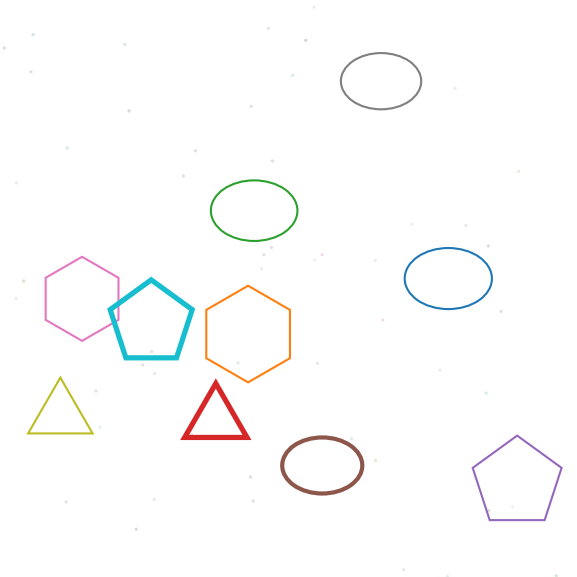[{"shape": "oval", "thickness": 1, "radius": 0.38, "center": [0.776, 0.517]}, {"shape": "hexagon", "thickness": 1, "radius": 0.42, "center": [0.43, 0.421]}, {"shape": "oval", "thickness": 1, "radius": 0.37, "center": [0.44, 0.634]}, {"shape": "triangle", "thickness": 2.5, "radius": 0.31, "center": [0.374, 0.273]}, {"shape": "pentagon", "thickness": 1, "radius": 0.4, "center": [0.896, 0.164]}, {"shape": "oval", "thickness": 2, "radius": 0.35, "center": [0.558, 0.193]}, {"shape": "hexagon", "thickness": 1, "radius": 0.36, "center": [0.142, 0.482]}, {"shape": "oval", "thickness": 1, "radius": 0.35, "center": [0.66, 0.859]}, {"shape": "triangle", "thickness": 1, "radius": 0.32, "center": [0.104, 0.281]}, {"shape": "pentagon", "thickness": 2.5, "radius": 0.37, "center": [0.262, 0.44]}]